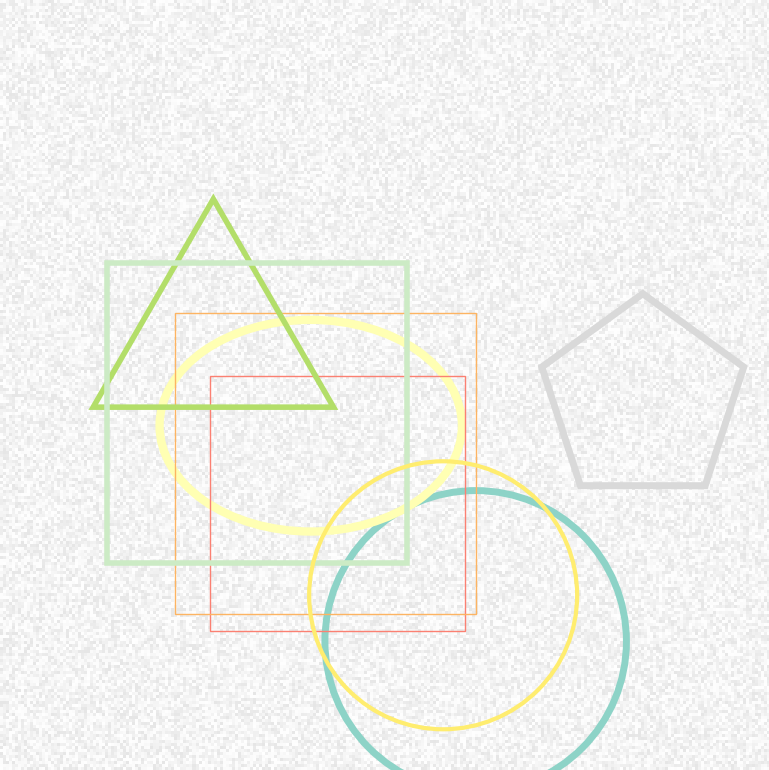[{"shape": "circle", "thickness": 2.5, "radius": 0.98, "center": [0.618, 0.167]}, {"shape": "oval", "thickness": 3, "radius": 0.98, "center": [0.404, 0.447]}, {"shape": "square", "thickness": 0.5, "radius": 0.83, "center": [0.438, 0.346]}, {"shape": "square", "thickness": 0.5, "radius": 0.98, "center": [0.423, 0.398]}, {"shape": "triangle", "thickness": 2, "radius": 0.9, "center": [0.277, 0.561]}, {"shape": "pentagon", "thickness": 2.5, "radius": 0.69, "center": [0.835, 0.481]}, {"shape": "square", "thickness": 2, "radius": 0.97, "center": [0.334, 0.464]}, {"shape": "circle", "thickness": 1.5, "radius": 0.87, "center": [0.576, 0.227]}]